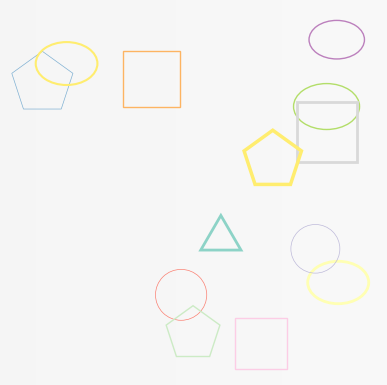[{"shape": "triangle", "thickness": 2, "radius": 0.3, "center": [0.57, 0.38]}, {"shape": "oval", "thickness": 2, "radius": 0.39, "center": [0.873, 0.266]}, {"shape": "circle", "thickness": 0.5, "radius": 0.32, "center": [0.814, 0.354]}, {"shape": "circle", "thickness": 0.5, "radius": 0.33, "center": [0.467, 0.234]}, {"shape": "pentagon", "thickness": 0.5, "radius": 0.41, "center": [0.109, 0.784]}, {"shape": "square", "thickness": 1, "radius": 0.37, "center": [0.392, 0.795]}, {"shape": "oval", "thickness": 1, "radius": 0.43, "center": [0.843, 0.723]}, {"shape": "square", "thickness": 1, "radius": 0.33, "center": [0.673, 0.107]}, {"shape": "square", "thickness": 2, "radius": 0.38, "center": [0.844, 0.657]}, {"shape": "oval", "thickness": 1, "radius": 0.36, "center": [0.869, 0.897]}, {"shape": "pentagon", "thickness": 1, "radius": 0.36, "center": [0.498, 0.133]}, {"shape": "oval", "thickness": 1.5, "radius": 0.4, "center": [0.172, 0.835]}, {"shape": "pentagon", "thickness": 2.5, "radius": 0.39, "center": [0.704, 0.584]}]